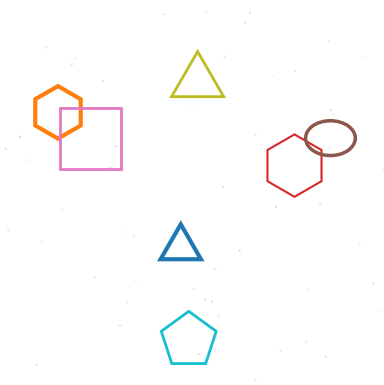[{"shape": "triangle", "thickness": 3, "radius": 0.3, "center": [0.47, 0.357]}, {"shape": "hexagon", "thickness": 3, "radius": 0.34, "center": [0.151, 0.708]}, {"shape": "hexagon", "thickness": 1.5, "radius": 0.41, "center": [0.765, 0.57]}, {"shape": "oval", "thickness": 2.5, "radius": 0.32, "center": [0.858, 0.641]}, {"shape": "square", "thickness": 2, "radius": 0.4, "center": [0.236, 0.641]}, {"shape": "triangle", "thickness": 2, "radius": 0.39, "center": [0.513, 0.788]}, {"shape": "pentagon", "thickness": 2, "radius": 0.37, "center": [0.49, 0.116]}]